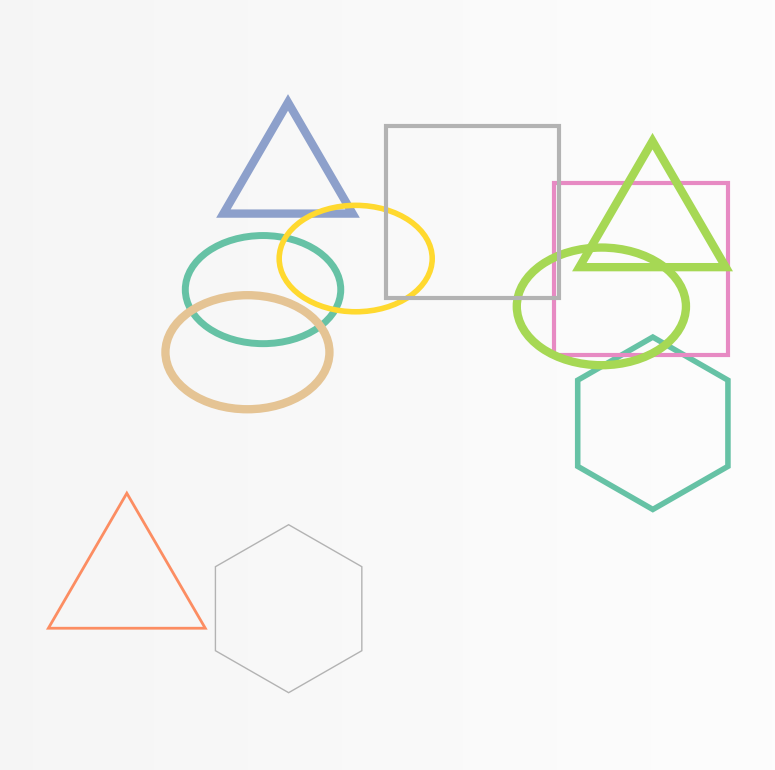[{"shape": "oval", "thickness": 2.5, "radius": 0.5, "center": [0.339, 0.624]}, {"shape": "hexagon", "thickness": 2, "radius": 0.56, "center": [0.842, 0.45]}, {"shape": "triangle", "thickness": 1, "radius": 0.58, "center": [0.164, 0.243]}, {"shape": "triangle", "thickness": 3, "radius": 0.48, "center": [0.372, 0.771]}, {"shape": "square", "thickness": 1.5, "radius": 0.56, "center": [0.827, 0.651]}, {"shape": "oval", "thickness": 3, "radius": 0.55, "center": [0.776, 0.602]}, {"shape": "triangle", "thickness": 3, "radius": 0.55, "center": [0.842, 0.708]}, {"shape": "oval", "thickness": 2, "radius": 0.49, "center": [0.459, 0.664]}, {"shape": "oval", "thickness": 3, "radius": 0.53, "center": [0.319, 0.543]}, {"shape": "hexagon", "thickness": 0.5, "radius": 0.55, "center": [0.372, 0.209]}, {"shape": "square", "thickness": 1.5, "radius": 0.56, "center": [0.61, 0.724]}]